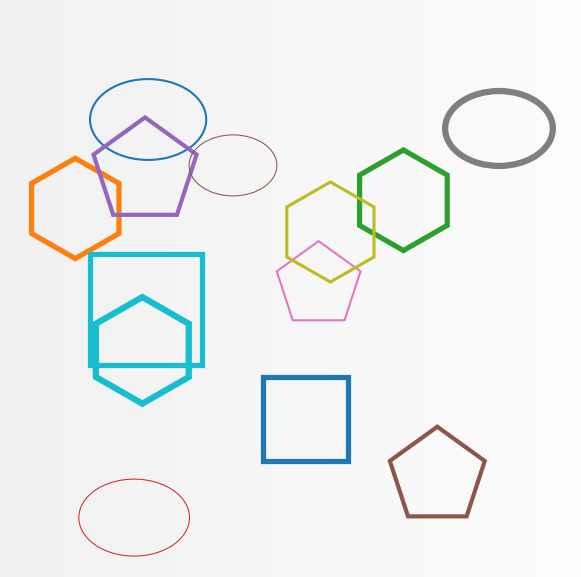[{"shape": "oval", "thickness": 1, "radius": 0.5, "center": [0.255, 0.792]}, {"shape": "square", "thickness": 2.5, "radius": 0.37, "center": [0.526, 0.274]}, {"shape": "hexagon", "thickness": 2.5, "radius": 0.43, "center": [0.13, 0.638]}, {"shape": "hexagon", "thickness": 2.5, "radius": 0.44, "center": [0.694, 0.652]}, {"shape": "oval", "thickness": 0.5, "radius": 0.48, "center": [0.231, 0.103]}, {"shape": "pentagon", "thickness": 2, "radius": 0.47, "center": [0.25, 0.703]}, {"shape": "oval", "thickness": 0.5, "radius": 0.38, "center": [0.401, 0.713]}, {"shape": "pentagon", "thickness": 2, "radius": 0.43, "center": [0.752, 0.174]}, {"shape": "pentagon", "thickness": 1, "radius": 0.38, "center": [0.548, 0.506]}, {"shape": "oval", "thickness": 3, "radius": 0.46, "center": [0.858, 0.777]}, {"shape": "hexagon", "thickness": 1.5, "radius": 0.43, "center": [0.568, 0.597]}, {"shape": "square", "thickness": 2.5, "radius": 0.48, "center": [0.251, 0.463]}, {"shape": "hexagon", "thickness": 3, "radius": 0.46, "center": [0.245, 0.392]}]